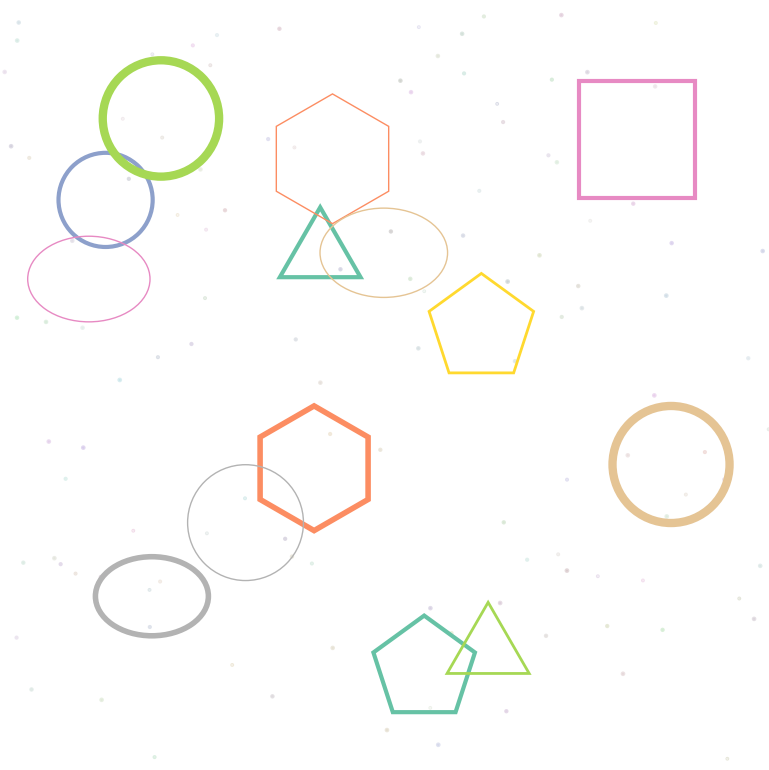[{"shape": "triangle", "thickness": 1.5, "radius": 0.3, "center": [0.416, 0.67]}, {"shape": "pentagon", "thickness": 1.5, "radius": 0.35, "center": [0.551, 0.131]}, {"shape": "hexagon", "thickness": 2, "radius": 0.4, "center": [0.408, 0.392]}, {"shape": "hexagon", "thickness": 0.5, "radius": 0.42, "center": [0.432, 0.794]}, {"shape": "circle", "thickness": 1.5, "radius": 0.31, "center": [0.137, 0.74]}, {"shape": "square", "thickness": 1.5, "radius": 0.38, "center": [0.827, 0.819]}, {"shape": "oval", "thickness": 0.5, "radius": 0.4, "center": [0.115, 0.638]}, {"shape": "circle", "thickness": 3, "radius": 0.38, "center": [0.209, 0.846]}, {"shape": "triangle", "thickness": 1, "radius": 0.31, "center": [0.634, 0.156]}, {"shape": "pentagon", "thickness": 1, "radius": 0.36, "center": [0.625, 0.573]}, {"shape": "circle", "thickness": 3, "radius": 0.38, "center": [0.871, 0.397]}, {"shape": "oval", "thickness": 0.5, "radius": 0.41, "center": [0.498, 0.672]}, {"shape": "circle", "thickness": 0.5, "radius": 0.38, "center": [0.319, 0.321]}, {"shape": "oval", "thickness": 2, "radius": 0.37, "center": [0.197, 0.226]}]